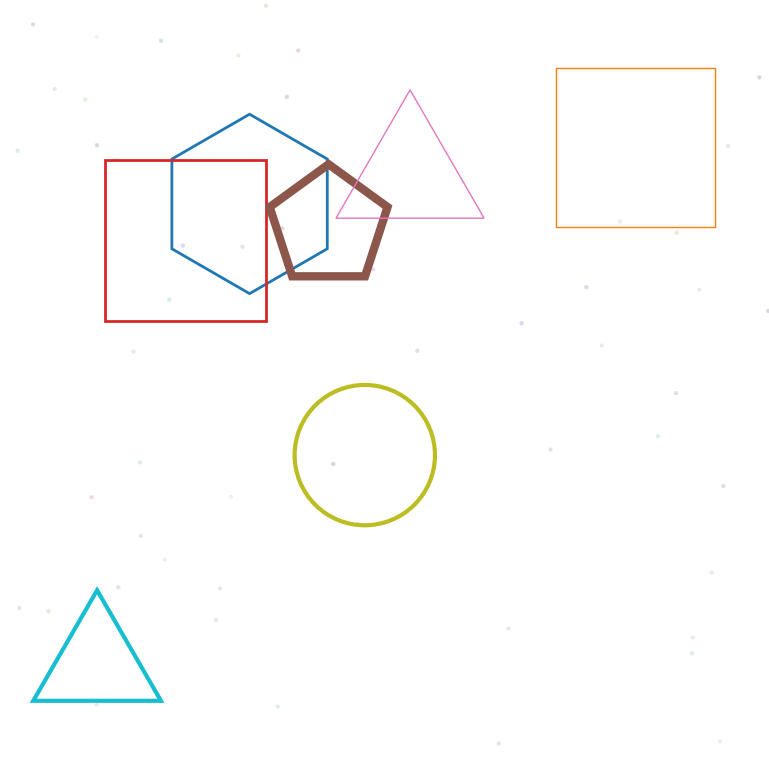[{"shape": "hexagon", "thickness": 1, "radius": 0.58, "center": [0.324, 0.735]}, {"shape": "square", "thickness": 0.5, "radius": 0.52, "center": [0.825, 0.809]}, {"shape": "square", "thickness": 1, "radius": 0.52, "center": [0.241, 0.688]}, {"shape": "pentagon", "thickness": 3, "radius": 0.4, "center": [0.427, 0.706]}, {"shape": "triangle", "thickness": 0.5, "radius": 0.56, "center": [0.533, 0.772]}, {"shape": "circle", "thickness": 1.5, "radius": 0.46, "center": [0.474, 0.409]}, {"shape": "triangle", "thickness": 1.5, "radius": 0.48, "center": [0.126, 0.138]}]